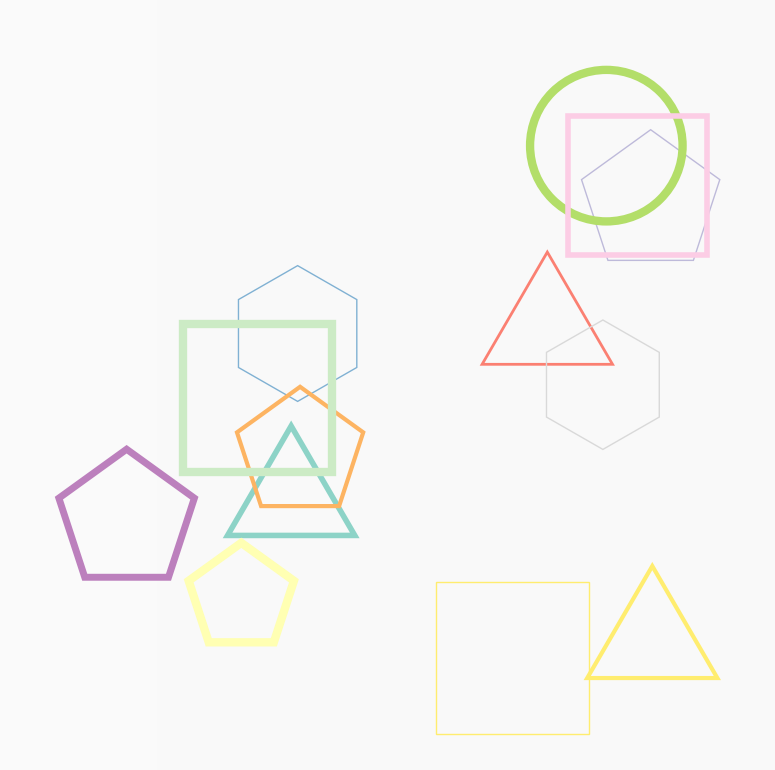[{"shape": "triangle", "thickness": 2, "radius": 0.47, "center": [0.376, 0.352]}, {"shape": "pentagon", "thickness": 3, "radius": 0.36, "center": [0.311, 0.224]}, {"shape": "pentagon", "thickness": 0.5, "radius": 0.47, "center": [0.84, 0.738]}, {"shape": "triangle", "thickness": 1, "radius": 0.49, "center": [0.706, 0.575]}, {"shape": "hexagon", "thickness": 0.5, "radius": 0.44, "center": [0.384, 0.567]}, {"shape": "pentagon", "thickness": 1.5, "radius": 0.43, "center": [0.387, 0.412]}, {"shape": "circle", "thickness": 3, "radius": 0.49, "center": [0.782, 0.811]}, {"shape": "square", "thickness": 2, "radius": 0.45, "center": [0.822, 0.759]}, {"shape": "hexagon", "thickness": 0.5, "radius": 0.42, "center": [0.778, 0.5]}, {"shape": "pentagon", "thickness": 2.5, "radius": 0.46, "center": [0.163, 0.325]}, {"shape": "square", "thickness": 3, "radius": 0.48, "center": [0.332, 0.483]}, {"shape": "triangle", "thickness": 1.5, "radius": 0.48, "center": [0.842, 0.168]}, {"shape": "square", "thickness": 0.5, "radius": 0.49, "center": [0.661, 0.145]}]